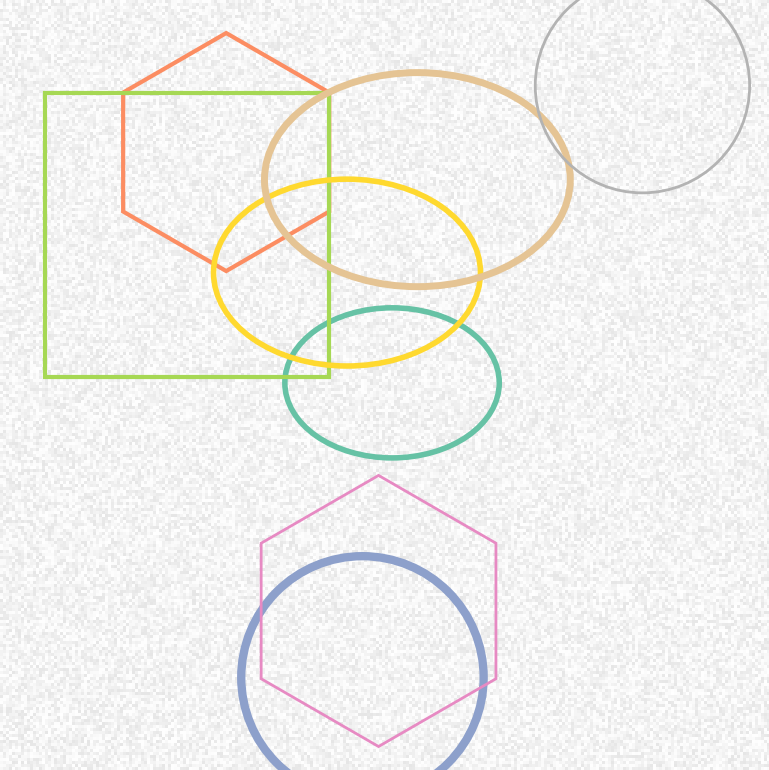[{"shape": "oval", "thickness": 2, "radius": 0.7, "center": [0.509, 0.503]}, {"shape": "hexagon", "thickness": 1.5, "radius": 0.77, "center": [0.294, 0.803]}, {"shape": "circle", "thickness": 3, "radius": 0.79, "center": [0.471, 0.12]}, {"shape": "hexagon", "thickness": 1, "radius": 0.88, "center": [0.492, 0.207]}, {"shape": "square", "thickness": 1.5, "radius": 0.92, "center": [0.243, 0.695]}, {"shape": "oval", "thickness": 2, "radius": 0.87, "center": [0.451, 0.646]}, {"shape": "oval", "thickness": 2.5, "radius": 0.99, "center": [0.542, 0.767]}, {"shape": "circle", "thickness": 1, "radius": 0.7, "center": [0.834, 0.889]}]